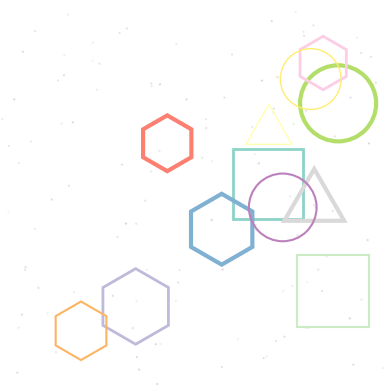[{"shape": "square", "thickness": 2, "radius": 0.46, "center": [0.695, 0.523]}, {"shape": "triangle", "thickness": 1, "radius": 0.35, "center": [0.698, 0.66]}, {"shape": "hexagon", "thickness": 2, "radius": 0.49, "center": [0.352, 0.204]}, {"shape": "hexagon", "thickness": 3, "radius": 0.36, "center": [0.434, 0.628]}, {"shape": "hexagon", "thickness": 3, "radius": 0.46, "center": [0.576, 0.405]}, {"shape": "hexagon", "thickness": 1.5, "radius": 0.38, "center": [0.21, 0.141]}, {"shape": "circle", "thickness": 3, "radius": 0.49, "center": [0.878, 0.732]}, {"shape": "hexagon", "thickness": 2, "radius": 0.35, "center": [0.839, 0.836]}, {"shape": "triangle", "thickness": 3, "radius": 0.45, "center": [0.816, 0.471]}, {"shape": "circle", "thickness": 1.5, "radius": 0.44, "center": [0.734, 0.461]}, {"shape": "square", "thickness": 1.5, "radius": 0.47, "center": [0.865, 0.245]}, {"shape": "circle", "thickness": 1, "radius": 0.39, "center": [0.807, 0.795]}]